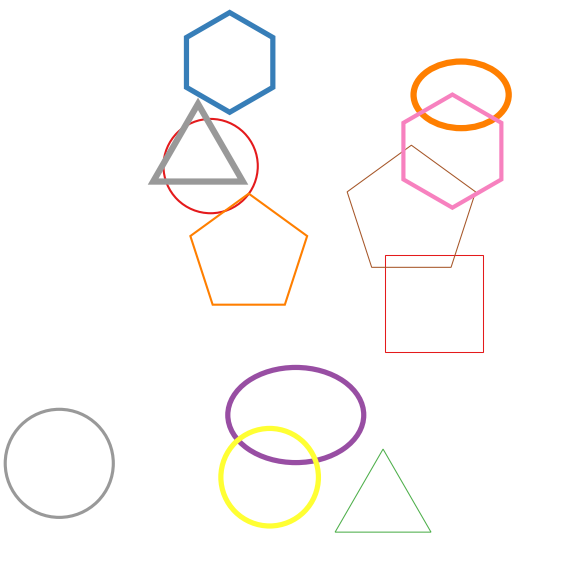[{"shape": "square", "thickness": 0.5, "radius": 0.42, "center": [0.751, 0.474]}, {"shape": "circle", "thickness": 1, "radius": 0.41, "center": [0.365, 0.712]}, {"shape": "hexagon", "thickness": 2.5, "radius": 0.43, "center": [0.398, 0.891]}, {"shape": "triangle", "thickness": 0.5, "radius": 0.48, "center": [0.663, 0.126]}, {"shape": "oval", "thickness": 2.5, "radius": 0.59, "center": [0.512, 0.28]}, {"shape": "pentagon", "thickness": 1, "radius": 0.53, "center": [0.431, 0.558]}, {"shape": "oval", "thickness": 3, "radius": 0.41, "center": [0.799, 0.835]}, {"shape": "circle", "thickness": 2.5, "radius": 0.42, "center": [0.467, 0.173]}, {"shape": "pentagon", "thickness": 0.5, "radius": 0.58, "center": [0.712, 0.631]}, {"shape": "hexagon", "thickness": 2, "radius": 0.49, "center": [0.783, 0.737]}, {"shape": "circle", "thickness": 1.5, "radius": 0.47, "center": [0.103, 0.197]}, {"shape": "triangle", "thickness": 3, "radius": 0.45, "center": [0.343, 0.73]}]